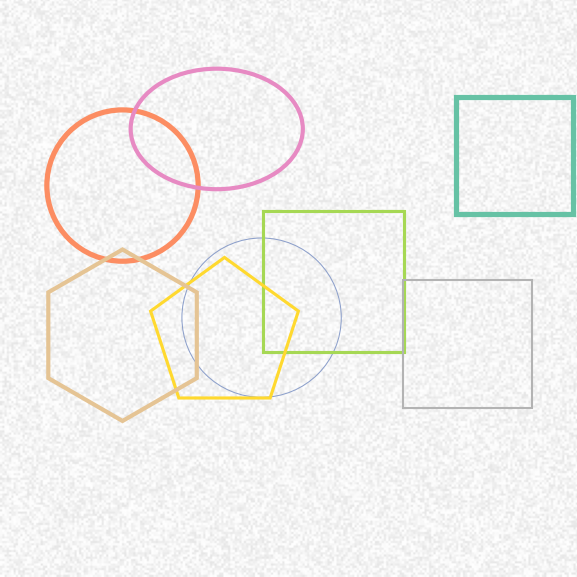[{"shape": "square", "thickness": 2.5, "radius": 0.51, "center": [0.891, 0.73]}, {"shape": "circle", "thickness": 2.5, "radius": 0.66, "center": [0.212, 0.678]}, {"shape": "circle", "thickness": 0.5, "radius": 0.69, "center": [0.453, 0.449]}, {"shape": "oval", "thickness": 2, "radius": 0.75, "center": [0.375, 0.776]}, {"shape": "square", "thickness": 1.5, "radius": 0.61, "center": [0.578, 0.512]}, {"shape": "pentagon", "thickness": 1.5, "radius": 0.67, "center": [0.389, 0.419]}, {"shape": "hexagon", "thickness": 2, "radius": 0.74, "center": [0.212, 0.419]}, {"shape": "square", "thickness": 1, "radius": 0.56, "center": [0.809, 0.404]}]